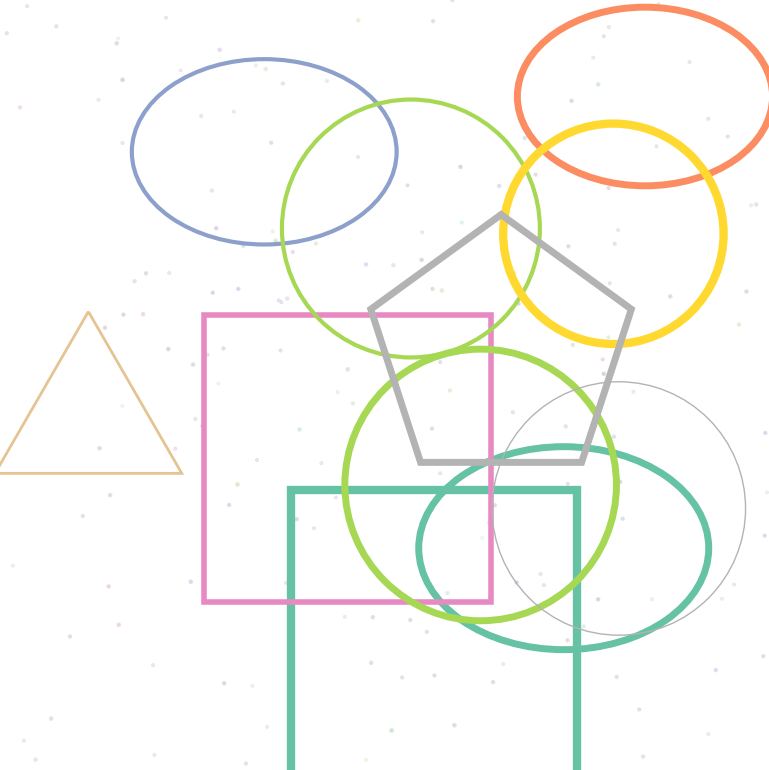[{"shape": "oval", "thickness": 2.5, "radius": 0.94, "center": [0.732, 0.288]}, {"shape": "square", "thickness": 3, "radius": 0.93, "center": [0.564, 0.178]}, {"shape": "oval", "thickness": 2.5, "radius": 0.83, "center": [0.838, 0.875]}, {"shape": "oval", "thickness": 1.5, "radius": 0.86, "center": [0.343, 0.803]}, {"shape": "square", "thickness": 2, "radius": 0.93, "center": [0.451, 0.405]}, {"shape": "circle", "thickness": 2.5, "radius": 0.88, "center": [0.624, 0.37]}, {"shape": "circle", "thickness": 1.5, "radius": 0.84, "center": [0.534, 0.703]}, {"shape": "circle", "thickness": 3, "radius": 0.72, "center": [0.797, 0.696]}, {"shape": "triangle", "thickness": 1, "radius": 0.7, "center": [0.115, 0.455]}, {"shape": "circle", "thickness": 0.5, "radius": 0.82, "center": [0.804, 0.34]}, {"shape": "pentagon", "thickness": 2.5, "radius": 0.89, "center": [0.651, 0.543]}]